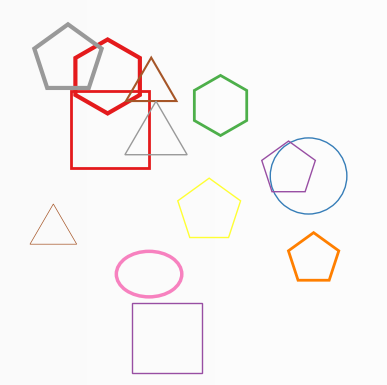[{"shape": "hexagon", "thickness": 3, "radius": 0.48, "center": [0.278, 0.801]}, {"shape": "square", "thickness": 2, "radius": 0.5, "center": [0.284, 0.664]}, {"shape": "circle", "thickness": 1, "radius": 0.49, "center": [0.796, 0.543]}, {"shape": "hexagon", "thickness": 2, "radius": 0.39, "center": [0.569, 0.726]}, {"shape": "square", "thickness": 1, "radius": 0.45, "center": [0.432, 0.122]}, {"shape": "pentagon", "thickness": 1, "radius": 0.36, "center": [0.745, 0.561]}, {"shape": "pentagon", "thickness": 2, "radius": 0.34, "center": [0.809, 0.327]}, {"shape": "pentagon", "thickness": 1, "radius": 0.43, "center": [0.54, 0.452]}, {"shape": "triangle", "thickness": 0.5, "radius": 0.35, "center": [0.138, 0.401]}, {"shape": "triangle", "thickness": 1.5, "radius": 0.38, "center": [0.39, 0.775]}, {"shape": "oval", "thickness": 2.5, "radius": 0.42, "center": [0.385, 0.288]}, {"shape": "triangle", "thickness": 1, "radius": 0.46, "center": [0.403, 0.644]}, {"shape": "pentagon", "thickness": 3, "radius": 0.46, "center": [0.175, 0.845]}]